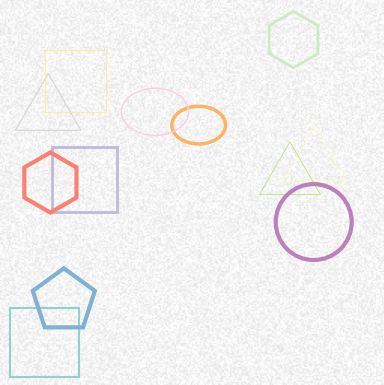[{"shape": "square", "thickness": 1.5, "radius": 0.45, "center": [0.115, 0.11]}, {"shape": "triangle", "thickness": 0.5, "radius": 0.47, "center": [0.817, 0.579]}, {"shape": "square", "thickness": 2, "radius": 0.42, "center": [0.22, 0.534]}, {"shape": "hexagon", "thickness": 3, "radius": 0.39, "center": [0.131, 0.526]}, {"shape": "pentagon", "thickness": 3, "radius": 0.42, "center": [0.166, 0.218]}, {"shape": "oval", "thickness": 2.5, "radius": 0.35, "center": [0.516, 0.675]}, {"shape": "triangle", "thickness": 0.5, "radius": 0.46, "center": [0.753, 0.54]}, {"shape": "oval", "thickness": 1, "radius": 0.44, "center": [0.403, 0.709]}, {"shape": "triangle", "thickness": 1, "radius": 0.49, "center": [0.125, 0.711]}, {"shape": "circle", "thickness": 3, "radius": 0.49, "center": [0.815, 0.423]}, {"shape": "hexagon", "thickness": 2, "radius": 0.37, "center": [0.762, 0.897]}, {"shape": "square", "thickness": 0.5, "radius": 0.4, "center": [0.196, 0.79]}]